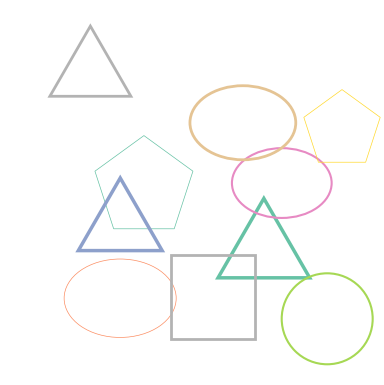[{"shape": "pentagon", "thickness": 0.5, "radius": 0.67, "center": [0.374, 0.514]}, {"shape": "triangle", "thickness": 2.5, "radius": 0.69, "center": [0.685, 0.347]}, {"shape": "oval", "thickness": 0.5, "radius": 0.73, "center": [0.312, 0.225]}, {"shape": "triangle", "thickness": 2.5, "radius": 0.63, "center": [0.312, 0.412]}, {"shape": "oval", "thickness": 1.5, "radius": 0.65, "center": [0.732, 0.525]}, {"shape": "circle", "thickness": 1.5, "radius": 0.59, "center": [0.85, 0.172]}, {"shape": "pentagon", "thickness": 0.5, "radius": 0.52, "center": [0.888, 0.663]}, {"shape": "oval", "thickness": 2, "radius": 0.69, "center": [0.631, 0.681]}, {"shape": "square", "thickness": 2, "radius": 0.55, "center": [0.554, 0.228]}, {"shape": "triangle", "thickness": 2, "radius": 0.61, "center": [0.235, 0.811]}]